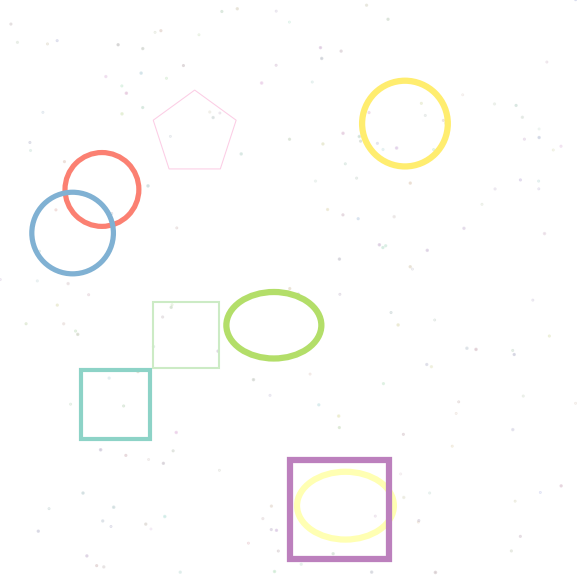[{"shape": "square", "thickness": 2, "radius": 0.3, "center": [0.2, 0.299]}, {"shape": "oval", "thickness": 3, "radius": 0.42, "center": [0.598, 0.124]}, {"shape": "circle", "thickness": 2.5, "radius": 0.32, "center": [0.177, 0.671]}, {"shape": "circle", "thickness": 2.5, "radius": 0.35, "center": [0.126, 0.596]}, {"shape": "oval", "thickness": 3, "radius": 0.41, "center": [0.474, 0.436]}, {"shape": "pentagon", "thickness": 0.5, "radius": 0.38, "center": [0.337, 0.768]}, {"shape": "square", "thickness": 3, "radius": 0.43, "center": [0.588, 0.117]}, {"shape": "square", "thickness": 1, "radius": 0.29, "center": [0.322, 0.42]}, {"shape": "circle", "thickness": 3, "radius": 0.37, "center": [0.701, 0.785]}]